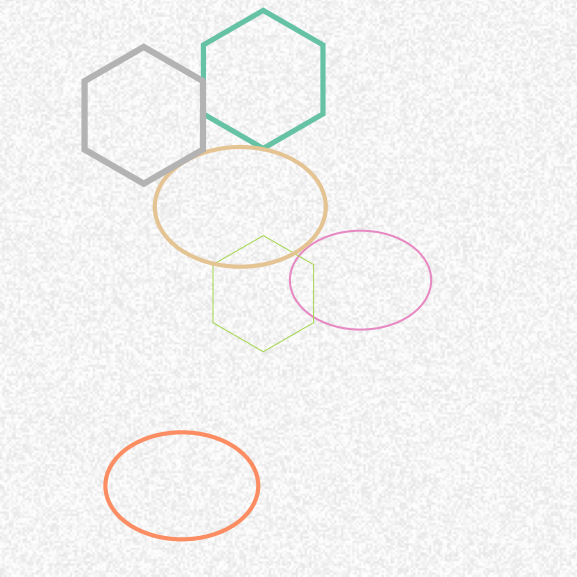[{"shape": "hexagon", "thickness": 2.5, "radius": 0.6, "center": [0.456, 0.862]}, {"shape": "oval", "thickness": 2, "radius": 0.66, "center": [0.315, 0.158]}, {"shape": "oval", "thickness": 1, "radius": 0.61, "center": [0.624, 0.514]}, {"shape": "hexagon", "thickness": 0.5, "radius": 0.5, "center": [0.456, 0.491]}, {"shape": "oval", "thickness": 2, "radius": 0.74, "center": [0.416, 0.641]}, {"shape": "hexagon", "thickness": 3, "radius": 0.59, "center": [0.249, 0.799]}]